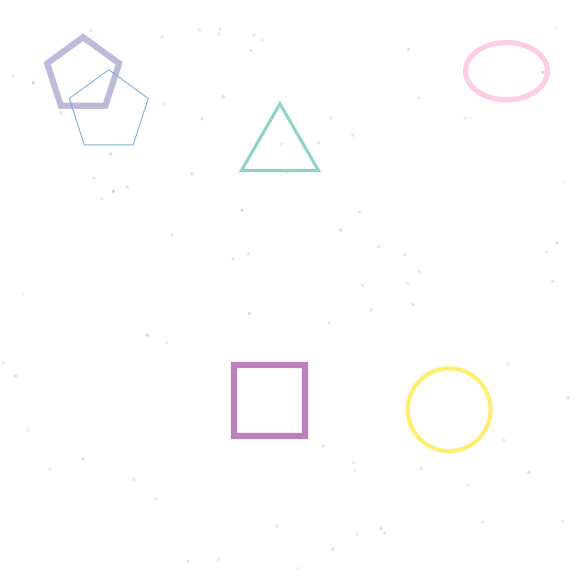[{"shape": "triangle", "thickness": 1.5, "radius": 0.39, "center": [0.485, 0.742]}, {"shape": "pentagon", "thickness": 3, "radius": 0.33, "center": [0.144, 0.869]}, {"shape": "pentagon", "thickness": 0.5, "radius": 0.36, "center": [0.188, 0.806]}, {"shape": "oval", "thickness": 2.5, "radius": 0.35, "center": [0.877, 0.876]}, {"shape": "square", "thickness": 3, "radius": 0.31, "center": [0.467, 0.305]}, {"shape": "circle", "thickness": 2, "radius": 0.36, "center": [0.778, 0.29]}]